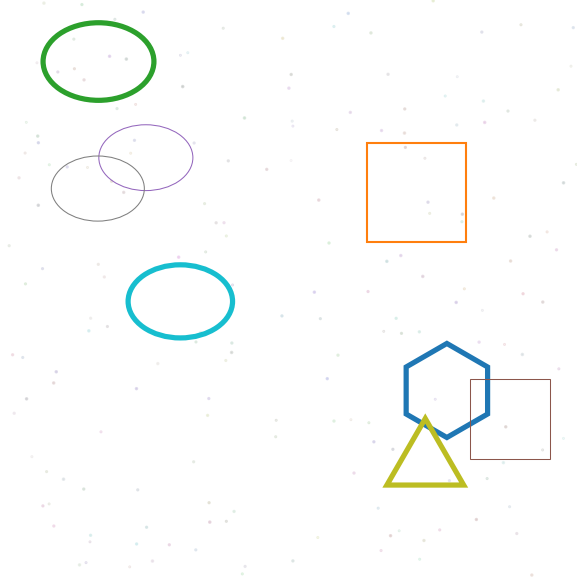[{"shape": "hexagon", "thickness": 2.5, "radius": 0.41, "center": [0.774, 0.323]}, {"shape": "square", "thickness": 1, "radius": 0.43, "center": [0.721, 0.666]}, {"shape": "oval", "thickness": 2.5, "radius": 0.48, "center": [0.171, 0.893]}, {"shape": "oval", "thickness": 0.5, "radius": 0.41, "center": [0.253, 0.726]}, {"shape": "square", "thickness": 0.5, "radius": 0.35, "center": [0.883, 0.273]}, {"shape": "oval", "thickness": 0.5, "radius": 0.4, "center": [0.169, 0.673]}, {"shape": "triangle", "thickness": 2.5, "radius": 0.38, "center": [0.736, 0.198]}, {"shape": "oval", "thickness": 2.5, "radius": 0.45, "center": [0.312, 0.477]}]